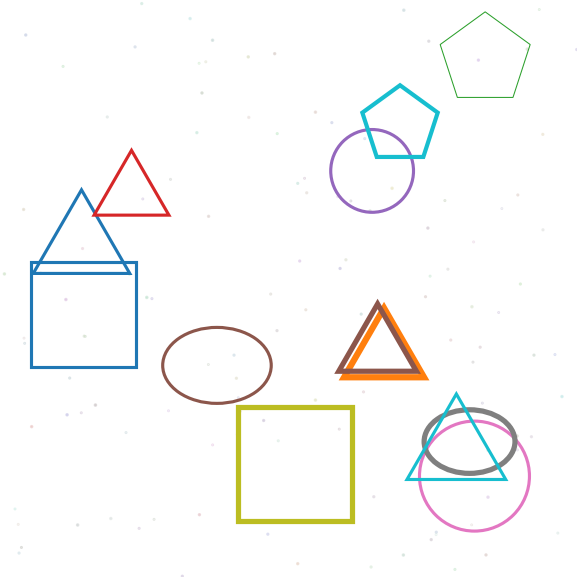[{"shape": "triangle", "thickness": 1.5, "radius": 0.48, "center": [0.141, 0.574]}, {"shape": "square", "thickness": 1.5, "radius": 0.46, "center": [0.145, 0.455]}, {"shape": "triangle", "thickness": 3, "radius": 0.4, "center": [0.665, 0.386]}, {"shape": "pentagon", "thickness": 0.5, "radius": 0.41, "center": [0.84, 0.897]}, {"shape": "triangle", "thickness": 1.5, "radius": 0.37, "center": [0.228, 0.664]}, {"shape": "circle", "thickness": 1.5, "radius": 0.36, "center": [0.644, 0.703]}, {"shape": "oval", "thickness": 1.5, "radius": 0.47, "center": [0.376, 0.366]}, {"shape": "triangle", "thickness": 2.5, "radius": 0.39, "center": [0.654, 0.395]}, {"shape": "circle", "thickness": 1.5, "radius": 0.48, "center": [0.822, 0.175]}, {"shape": "oval", "thickness": 2.5, "radius": 0.39, "center": [0.813, 0.235]}, {"shape": "square", "thickness": 2.5, "radius": 0.49, "center": [0.511, 0.196]}, {"shape": "triangle", "thickness": 1.5, "radius": 0.49, "center": [0.79, 0.218]}, {"shape": "pentagon", "thickness": 2, "radius": 0.34, "center": [0.693, 0.783]}]